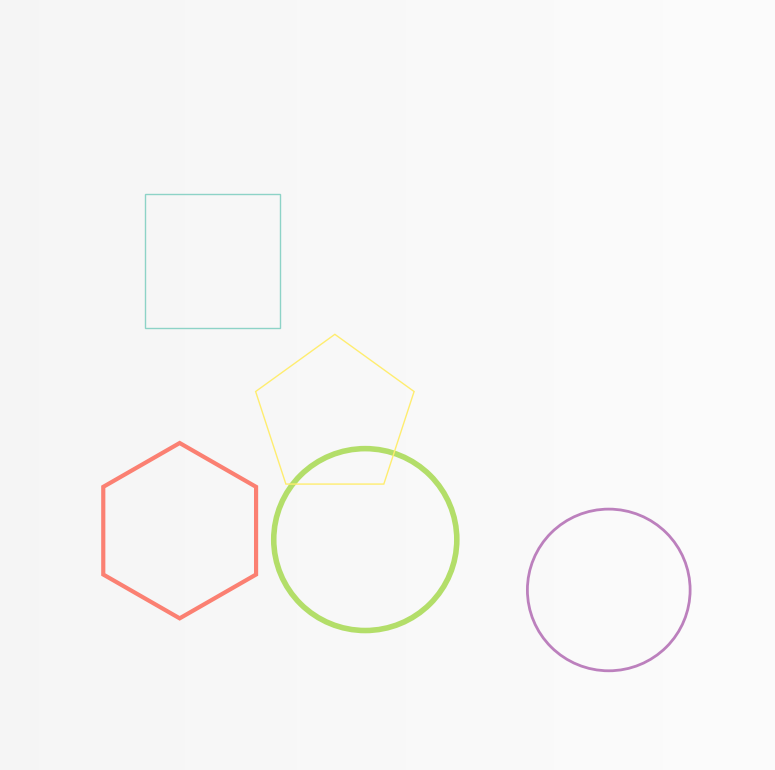[{"shape": "square", "thickness": 0.5, "radius": 0.43, "center": [0.274, 0.661]}, {"shape": "hexagon", "thickness": 1.5, "radius": 0.57, "center": [0.232, 0.311]}, {"shape": "circle", "thickness": 2, "radius": 0.59, "center": [0.471, 0.299]}, {"shape": "circle", "thickness": 1, "radius": 0.52, "center": [0.785, 0.234]}, {"shape": "pentagon", "thickness": 0.5, "radius": 0.54, "center": [0.432, 0.458]}]